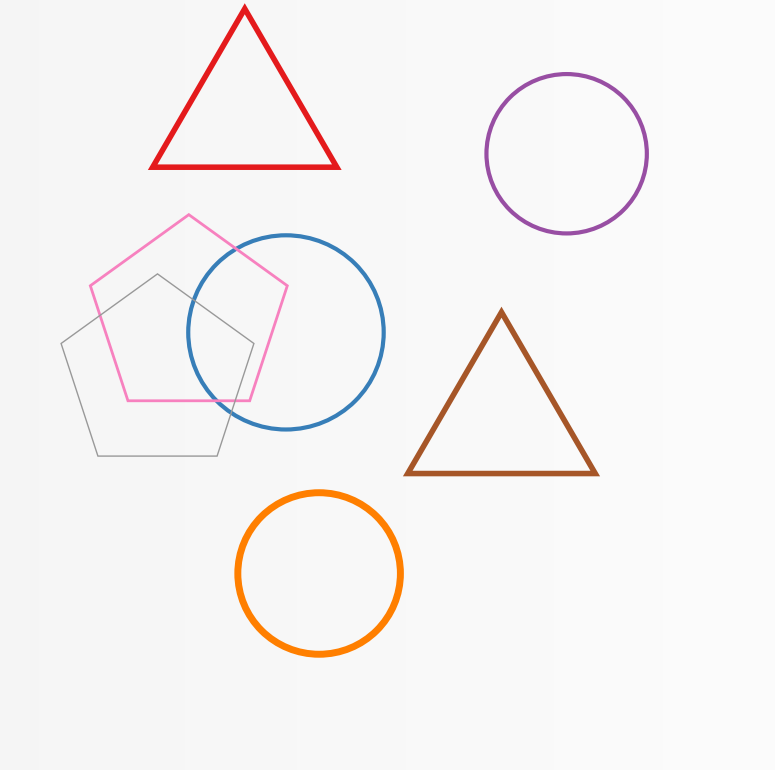[{"shape": "triangle", "thickness": 2, "radius": 0.69, "center": [0.316, 0.851]}, {"shape": "circle", "thickness": 1.5, "radius": 0.63, "center": [0.369, 0.568]}, {"shape": "circle", "thickness": 1.5, "radius": 0.52, "center": [0.731, 0.8]}, {"shape": "circle", "thickness": 2.5, "radius": 0.52, "center": [0.412, 0.255]}, {"shape": "triangle", "thickness": 2, "radius": 0.7, "center": [0.647, 0.455]}, {"shape": "pentagon", "thickness": 1, "radius": 0.67, "center": [0.244, 0.588]}, {"shape": "pentagon", "thickness": 0.5, "radius": 0.65, "center": [0.203, 0.513]}]